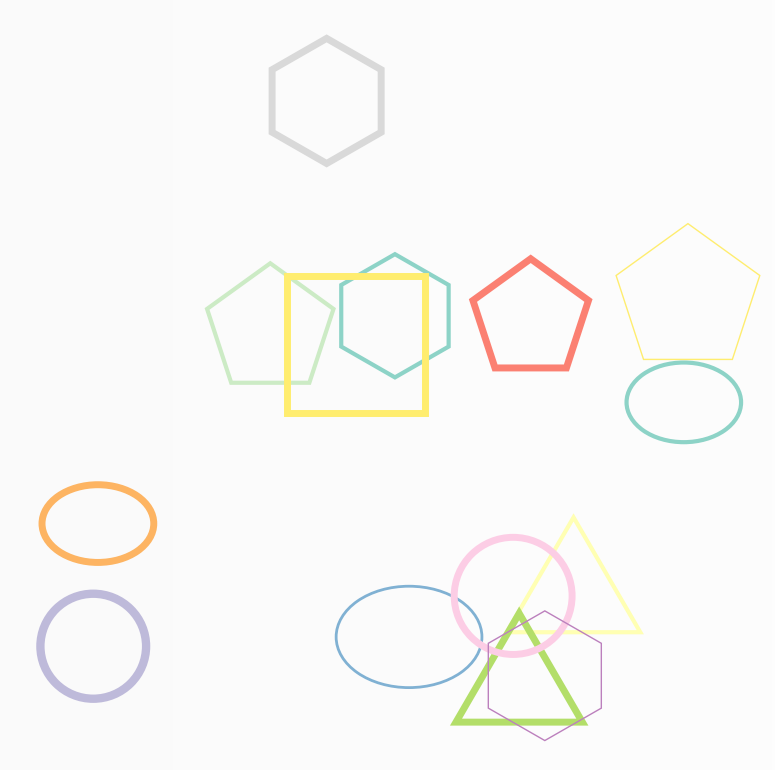[{"shape": "oval", "thickness": 1.5, "radius": 0.37, "center": [0.882, 0.477]}, {"shape": "hexagon", "thickness": 1.5, "radius": 0.4, "center": [0.51, 0.59]}, {"shape": "triangle", "thickness": 1.5, "radius": 0.5, "center": [0.74, 0.229]}, {"shape": "circle", "thickness": 3, "radius": 0.34, "center": [0.12, 0.161]}, {"shape": "pentagon", "thickness": 2.5, "radius": 0.39, "center": [0.685, 0.586]}, {"shape": "oval", "thickness": 1, "radius": 0.47, "center": [0.528, 0.173]}, {"shape": "oval", "thickness": 2.5, "radius": 0.36, "center": [0.126, 0.32]}, {"shape": "triangle", "thickness": 2.5, "radius": 0.47, "center": [0.67, 0.109]}, {"shape": "circle", "thickness": 2.5, "radius": 0.38, "center": [0.662, 0.226]}, {"shape": "hexagon", "thickness": 2.5, "radius": 0.41, "center": [0.421, 0.869]}, {"shape": "hexagon", "thickness": 0.5, "radius": 0.42, "center": [0.703, 0.122]}, {"shape": "pentagon", "thickness": 1.5, "radius": 0.43, "center": [0.349, 0.572]}, {"shape": "square", "thickness": 2.5, "radius": 0.44, "center": [0.459, 0.552]}, {"shape": "pentagon", "thickness": 0.5, "radius": 0.49, "center": [0.888, 0.612]}]